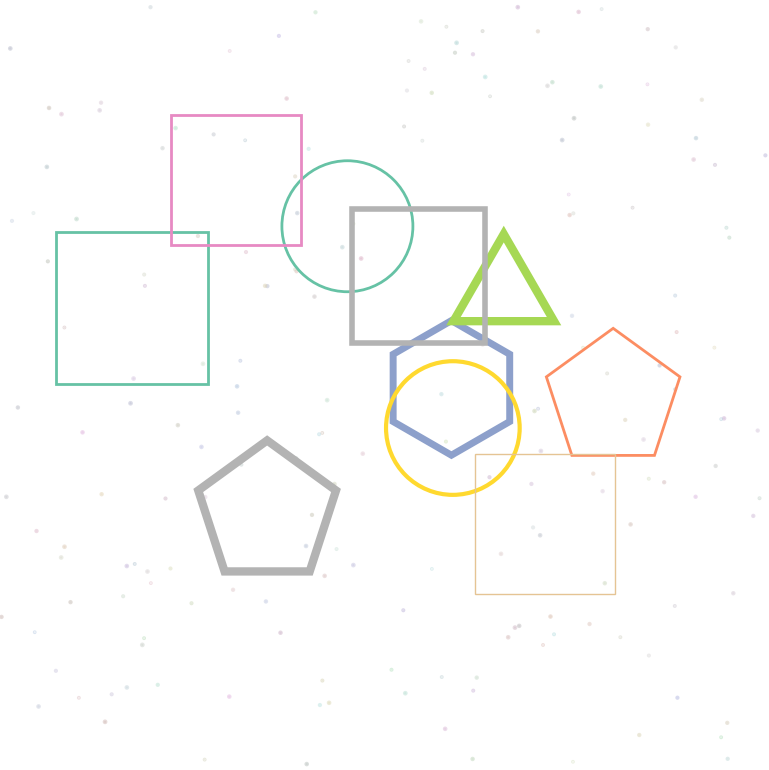[{"shape": "square", "thickness": 1, "radius": 0.49, "center": [0.171, 0.6]}, {"shape": "circle", "thickness": 1, "radius": 0.43, "center": [0.451, 0.706]}, {"shape": "pentagon", "thickness": 1, "radius": 0.46, "center": [0.796, 0.482]}, {"shape": "hexagon", "thickness": 2.5, "radius": 0.44, "center": [0.586, 0.496]}, {"shape": "square", "thickness": 1, "radius": 0.42, "center": [0.307, 0.766]}, {"shape": "triangle", "thickness": 3, "radius": 0.38, "center": [0.654, 0.621]}, {"shape": "circle", "thickness": 1.5, "radius": 0.43, "center": [0.588, 0.444]}, {"shape": "square", "thickness": 0.5, "radius": 0.45, "center": [0.708, 0.32]}, {"shape": "pentagon", "thickness": 3, "radius": 0.47, "center": [0.347, 0.334]}, {"shape": "square", "thickness": 2, "radius": 0.43, "center": [0.543, 0.641]}]